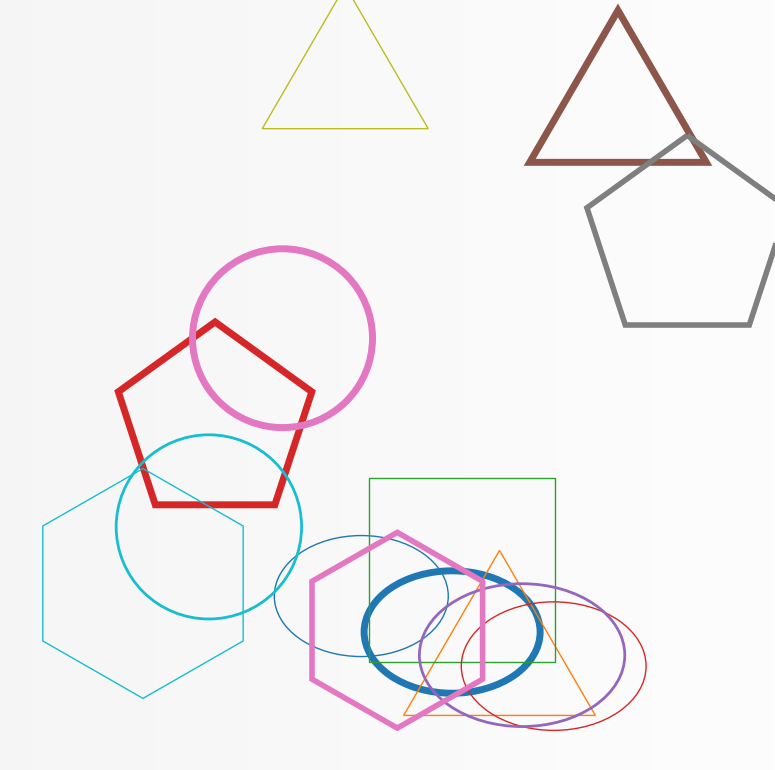[{"shape": "oval", "thickness": 0.5, "radius": 0.56, "center": [0.466, 0.226]}, {"shape": "oval", "thickness": 2.5, "radius": 0.57, "center": [0.583, 0.179]}, {"shape": "triangle", "thickness": 0.5, "radius": 0.71, "center": [0.645, 0.142]}, {"shape": "square", "thickness": 0.5, "radius": 0.6, "center": [0.596, 0.259]}, {"shape": "pentagon", "thickness": 2.5, "radius": 0.66, "center": [0.278, 0.451]}, {"shape": "oval", "thickness": 0.5, "radius": 0.6, "center": [0.714, 0.135]}, {"shape": "oval", "thickness": 1, "radius": 0.66, "center": [0.674, 0.149]}, {"shape": "triangle", "thickness": 2.5, "radius": 0.66, "center": [0.797, 0.855]}, {"shape": "hexagon", "thickness": 2, "radius": 0.64, "center": [0.513, 0.182]}, {"shape": "circle", "thickness": 2.5, "radius": 0.58, "center": [0.365, 0.561]}, {"shape": "pentagon", "thickness": 2, "radius": 0.68, "center": [0.887, 0.688]}, {"shape": "triangle", "thickness": 0.5, "radius": 0.62, "center": [0.445, 0.895]}, {"shape": "circle", "thickness": 1, "radius": 0.6, "center": [0.27, 0.316]}, {"shape": "hexagon", "thickness": 0.5, "radius": 0.75, "center": [0.184, 0.242]}]